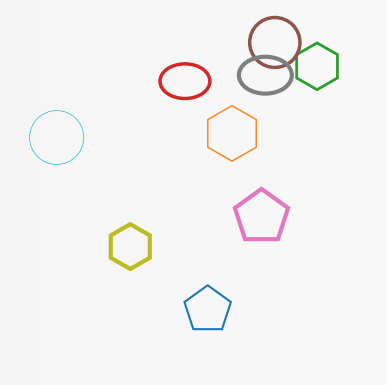[{"shape": "pentagon", "thickness": 1.5, "radius": 0.32, "center": [0.536, 0.196]}, {"shape": "hexagon", "thickness": 1, "radius": 0.36, "center": [0.599, 0.654]}, {"shape": "hexagon", "thickness": 2, "radius": 0.3, "center": [0.818, 0.828]}, {"shape": "oval", "thickness": 2.5, "radius": 0.32, "center": [0.477, 0.789]}, {"shape": "circle", "thickness": 2.5, "radius": 0.32, "center": [0.709, 0.89]}, {"shape": "pentagon", "thickness": 3, "radius": 0.36, "center": [0.675, 0.437]}, {"shape": "oval", "thickness": 3, "radius": 0.34, "center": [0.685, 0.805]}, {"shape": "hexagon", "thickness": 3, "radius": 0.29, "center": [0.336, 0.36]}, {"shape": "circle", "thickness": 0.5, "radius": 0.35, "center": [0.146, 0.643]}]